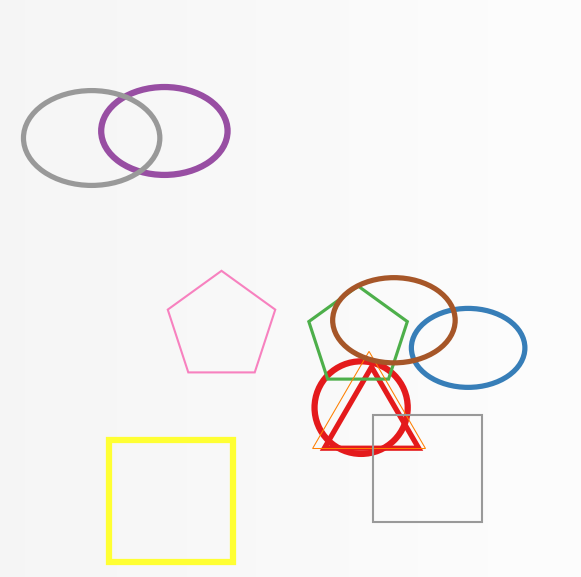[{"shape": "circle", "thickness": 3, "radius": 0.4, "center": [0.621, 0.293]}, {"shape": "triangle", "thickness": 2.5, "radius": 0.47, "center": [0.639, 0.27]}, {"shape": "oval", "thickness": 2.5, "radius": 0.49, "center": [0.805, 0.397]}, {"shape": "pentagon", "thickness": 1.5, "radius": 0.45, "center": [0.616, 0.415]}, {"shape": "oval", "thickness": 3, "radius": 0.54, "center": [0.283, 0.772]}, {"shape": "triangle", "thickness": 0.5, "radius": 0.56, "center": [0.635, 0.279]}, {"shape": "square", "thickness": 3, "radius": 0.53, "center": [0.295, 0.131]}, {"shape": "oval", "thickness": 2.5, "radius": 0.53, "center": [0.678, 0.445]}, {"shape": "pentagon", "thickness": 1, "radius": 0.49, "center": [0.381, 0.433]}, {"shape": "oval", "thickness": 2.5, "radius": 0.59, "center": [0.158, 0.76]}, {"shape": "square", "thickness": 1, "radius": 0.47, "center": [0.736, 0.188]}]